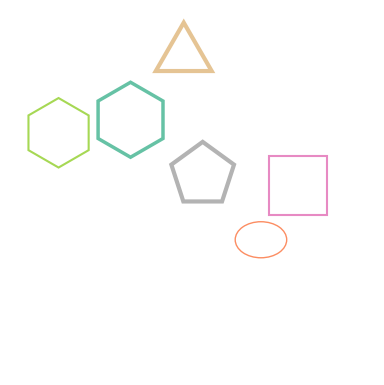[{"shape": "hexagon", "thickness": 2.5, "radius": 0.49, "center": [0.339, 0.689]}, {"shape": "oval", "thickness": 1, "radius": 0.33, "center": [0.678, 0.377]}, {"shape": "square", "thickness": 1.5, "radius": 0.38, "center": [0.774, 0.519]}, {"shape": "hexagon", "thickness": 1.5, "radius": 0.45, "center": [0.152, 0.655]}, {"shape": "triangle", "thickness": 3, "radius": 0.42, "center": [0.477, 0.857]}, {"shape": "pentagon", "thickness": 3, "radius": 0.43, "center": [0.526, 0.546]}]